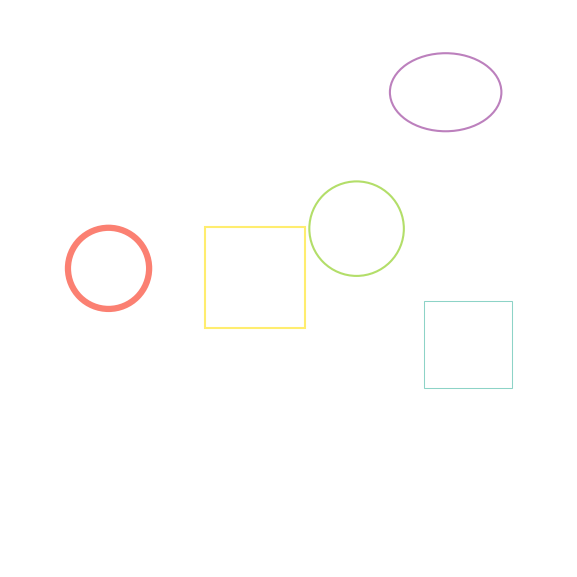[{"shape": "square", "thickness": 0.5, "radius": 0.38, "center": [0.81, 0.403]}, {"shape": "circle", "thickness": 3, "radius": 0.35, "center": [0.188, 0.534]}, {"shape": "circle", "thickness": 1, "radius": 0.41, "center": [0.617, 0.603]}, {"shape": "oval", "thickness": 1, "radius": 0.48, "center": [0.772, 0.839]}, {"shape": "square", "thickness": 1, "radius": 0.43, "center": [0.442, 0.519]}]